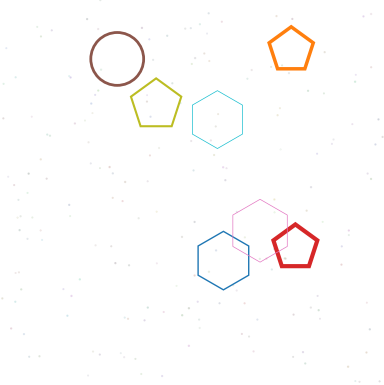[{"shape": "hexagon", "thickness": 1, "radius": 0.38, "center": [0.58, 0.323]}, {"shape": "pentagon", "thickness": 2.5, "radius": 0.3, "center": [0.756, 0.87]}, {"shape": "pentagon", "thickness": 3, "radius": 0.3, "center": [0.767, 0.357]}, {"shape": "circle", "thickness": 2, "radius": 0.34, "center": [0.304, 0.847]}, {"shape": "hexagon", "thickness": 0.5, "radius": 0.41, "center": [0.675, 0.401]}, {"shape": "pentagon", "thickness": 1.5, "radius": 0.34, "center": [0.406, 0.728]}, {"shape": "hexagon", "thickness": 0.5, "radius": 0.38, "center": [0.565, 0.689]}]